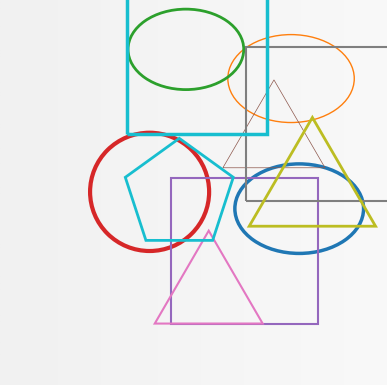[{"shape": "oval", "thickness": 2.5, "radius": 0.83, "center": [0.772, 0.458]}, {"shape": "oval", "thickness": 1, "radius": 0.82, "center": [0.751, 0.796]}, {"shape": "oval", "thickness": 2, "radius": 0.75, "center": [0.48, 0.872]}, {"shape": "circle", "thickness": 3, "radius": 0.77, "center": [0.386, 0.502]}, {"shape": "square", "thickness": 1.5, "radius": 0.95, "center": [0.631, 0.349]}, {"shape": "triangle", "thickness": 0.5, "radius": 0.76, "center": [0.707, 0.64]}, {"shape": "triangle", "thickness": 1.5, "radius": 0.8, "center": [0.539, 0.24]}, {"shape": "square", "thickness": 1.5, "radius": 1.0, "center": [0.835, 0.678]}, {"shape": "triangle", "thickness": 2, "radius": 0.94, "center": [0.806, 0.507]}, {"shape": "square", "thickness": 2.5, "radius": 0.91, "center": [0.509, 0.834]}, {"shape": "pentagon", "thickness": 2, "radius": 0.73, "center": [0.463, 0.494]}]